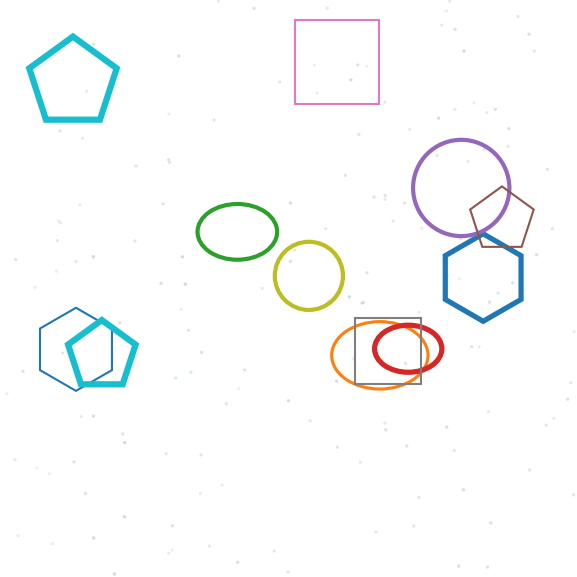[{"shape": "hexagon", "thickness": 2.5, "radius": 0.38, "center": [0.837, 0.519]}, {"shape": "hexagon", "thickness": 1, "radius": 0.36, "center": [0.132, 0.394]}, {"shape": "oval", "thickness": 1.5, "radius": 0.42, "center": [0.658, 0.384]}, {"shape": "oval", "thickness": 2, "radius": 0.34, "center": [0.411, 0.598]}, {"shape": "oval", "thickness": 2.5, "radius": 0.29, "center": [0.707, 0.395]}, {"shape": "circle", "thickness": 2, "radius": 0.42, "center": [0.799, 0.674]}, {"shape": "pentagon", "thickness": 1, "radius": 0.29, "center": [0.869, 0.618]}, {"shape": "square", "thickness": 1, "radius": 0.37, "center": [0.584, 0.892]}, {"shape": "square", "thickness": 1, "radius": 0.29, "center": [0.672, 0.391]}, {"shape": "circle", "thickness": 2, "radius": 0.3, "center": [0.535, 0.521]}, {"shape": "pentagon", "thickness": 3, "radius": 0.4, "center": [0.126, 0.856]}, {"shape": "pentagon", "thickness": 3, "radius": 0.31, "center": [0.176, 0.383]}]